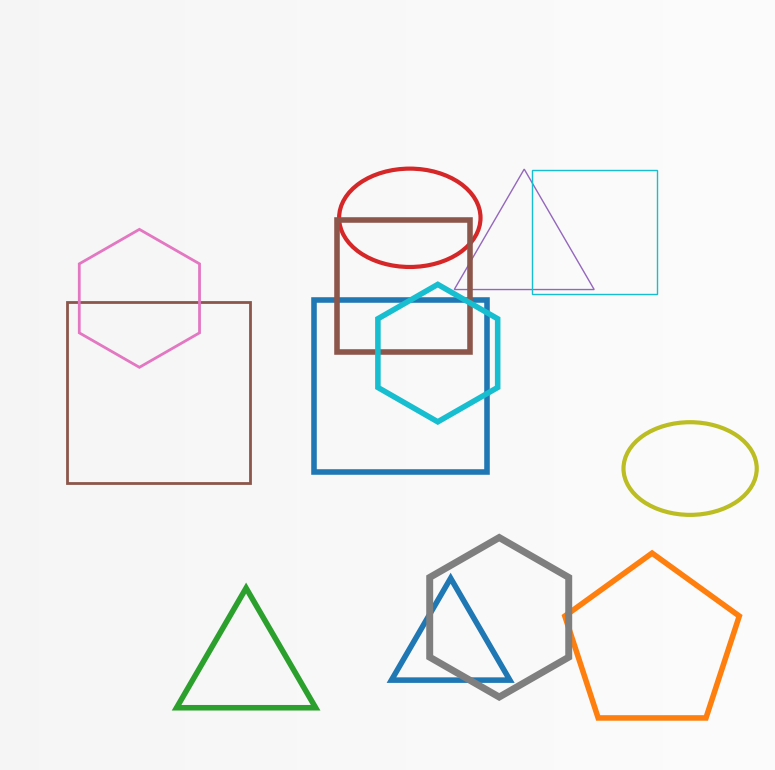[{"shape": "square", "thickness": 2, "radius": 0.56, "center": [0.516, 0.499]}, {"shape": "triangle", "thickness": 2, "radius": 0.44, "center": [0.581, 0.161]}, {"shape": "pentagon", "thickness": 2, "radius": 0.59, "center": [0.841, 0.163]}, {"shape": "triangle", "thickness": 2, "radius": 0.52, "center": [0.318, 0.133]}, {"shape": "oval", "thickness": 1.5, "radius": 0.46, "center": [0.529, 0.717]}, {"shape": "triangle", "thickness": 0.5, "radius": 0.52, "center": [0.676, 0.676]}, {"shape": "square", "thickness": 2, "radius": 0.43, "center": [0.521, 0.629]}, {"shape": "square", "thickness": 1, "radius": 0.59, "center": [0.205, 0.49]}, {"shape": "hexagon", "thickness": 1, "radius": 0.45, "center": [0.18, 0.613]}, {"shape": "hexagon", "thickness": 2.5, "radius": 0.52, "center": [0.644, 0.198]}, {"shape": "oval", "thickness": 1.5, "radius": 0.43, "center": [0.89, 0.392]}, {"shape": "square", "thickness": 0.5, "radius": 0.4, "center": [0.767, 0.698]}, {"shape": "hexagon", "thickness": 2, "radius": 0.45, "center": [0.565, 0.541]}]